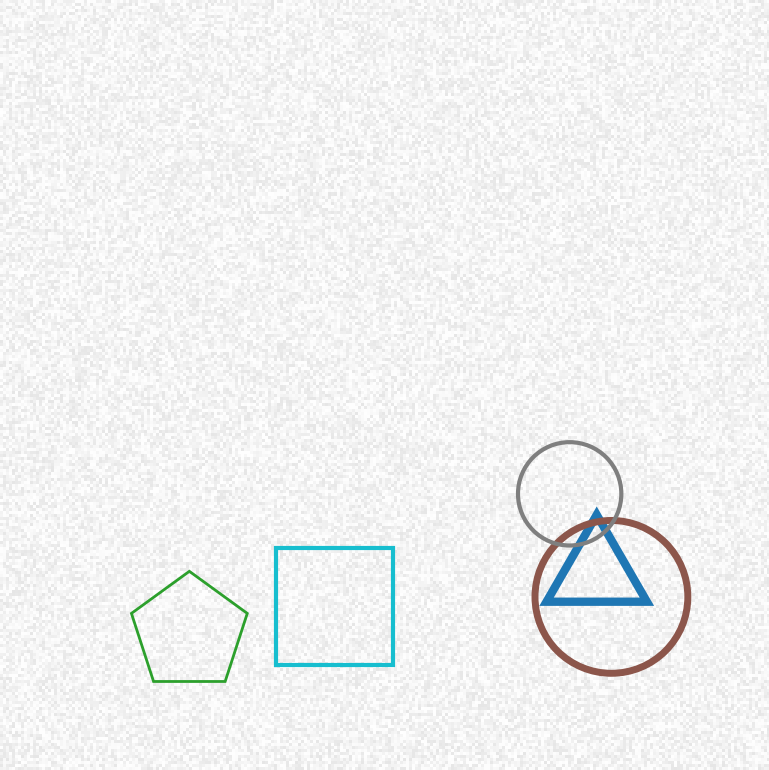[{"shape": "triangle", "thickness": 3, "radius": 0.38, "center": [0.775, 0.256]}, {"shape": "pentagon", "thickness": 1, "radius": 0.4, "center": [0.246, 0.179]}, {"shape": "circle", "thickness": 2.5, "radius": 0.5, "center": [0.794, 0.225]}, {"shape": "circle", "thickness": 1.5, "radius": 0.34, "center": [0.74, 0.359]}, {"shape": "square", "thickness": 1.5, "radius": 0.38, "center": [0.435, 0.212]}]